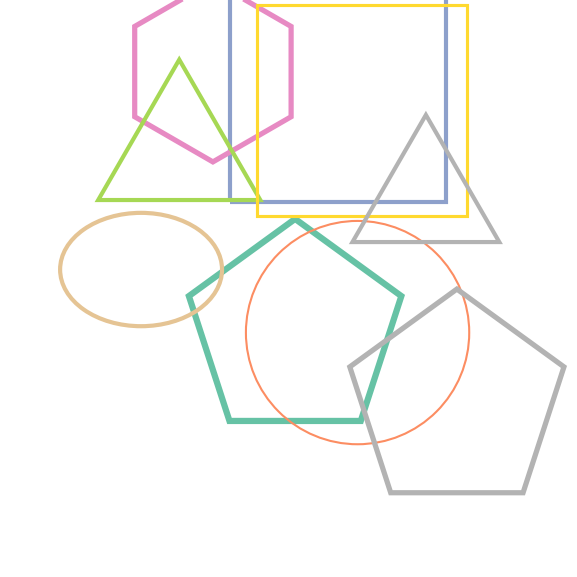[{"shape": "pentagon", "thickness": 3, "radius": 0.97, "center": [0.511, 0.427]}, {"shape": "circle", "thickness": 1, "radius": 0.97, "center": [0.619, 0.423]}, {"shape": "square", "thickness": 2, "radius": 0.94, "center": [0.585, 0.836]}, {"shape": "hexagon", "thickness": 2.5, "radius": 0.78, "center": [0.369, 0.875]}, {"shape": "triangle", "thickness": 2, "radius": 0.81, "center": [0.31, 0.734]}, {"shape": "square", "thickness": 1.5, "radius": 0.91, "center": [0.627, 0.807]}, {"shape": "oval", "thickness": 2, "radius": 0.7, "center": [0.244, 0.532]}, {"shape": "pentagon", "thickness": 2.5, "radius": 0.97, "center": [0.791, 0.304]}, {"shape": "triangle", "thickness": 2, "radius": 0.73, "center": [0.737, 0.653]}]